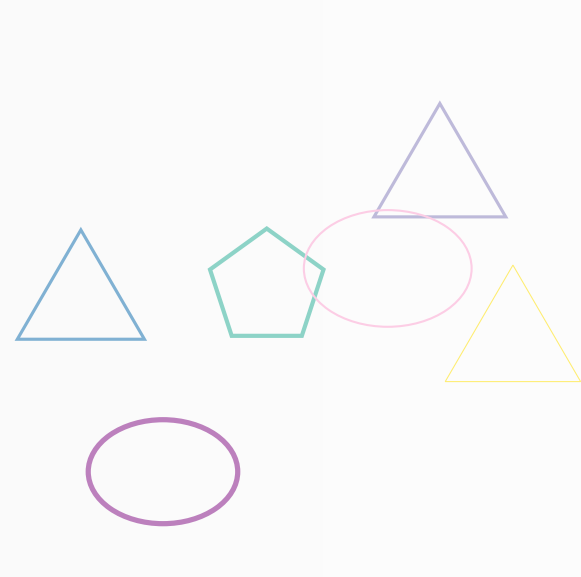[{"shape": "pentagon", "thickness": 2, "radius": 0.51, "center": [0.459, 0.501]}, {"shape": "triangle", "thickness": 1.5, "radius": 0.65, "center": [0.757, 0.689]}, {"shape": "triangle", "thickness": 1.5, "radius": 0.63, "center": [0.139, 0.475]}, {"shape": "oval", "thickness": 1, "radius": 0.72, "center": [0.667, 0.534]}, {"shape": "oval", "thickness": 2.5, "radius": 0.64, "center": [0.28, 0.182]}, {"shape": "triangle", "thickness": 0.5, "radius": 0.67, "center": [0.882, 0.406]}]